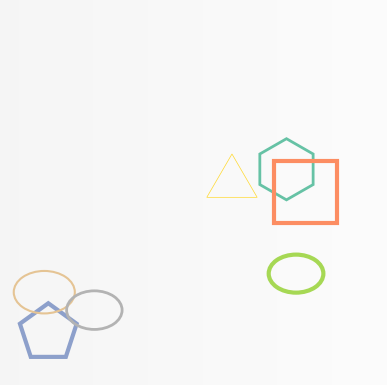[{"shape": "hexagon", "thickness": 2, "radius": 0.4, "center": [0.739, 0.56]}, {"shape": "square", "thickness": 3, "radius": 0.41, "center": [0.788, 0.501]}, {"shape": "pentagon", "thickness": 3, "radius": 0.39, "center": [0.125, 0.135]}, {"shape": "oval", "thickness": 3, "radius": 0.35, "center": [0.764, 0.289]}, {"shape": "triangle", "thickness": 0.5, "radius": 0.38, "center": [0.599, 0.525]}, {"shape": "oval", "thickness": 1.5, "radius": 0.39, "center": [0.114, 0.241]}, {"shape": "oval", "thickness": 2, "radius": 0.36, "center": [0.244, 0.194]}]